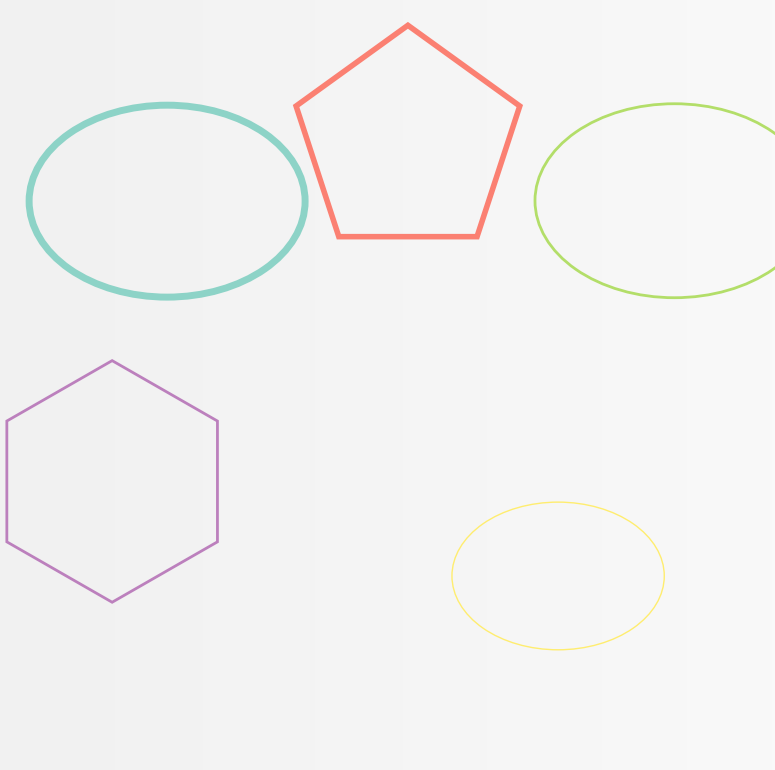[{"shape": "oval", "thickness": 2.5, "radius": 0.89, "center": [0.216, 0.739]}, {"shape": "pentagon", "thickness": 2, "radius": 0.76, "center": [0.526, 0.815]}, {"shape": "oval", "thickness": 1, "radius": 0.9, "center": [0.87, 0.739]}, {"shape": "hexagon", "thickness": 1, "radius": 0.78, "center": [0.145, 0.375]}, {"shape": "oval", "thickness": 0.5, "radius": 0.68, "center": [0.72, 0.252]}]